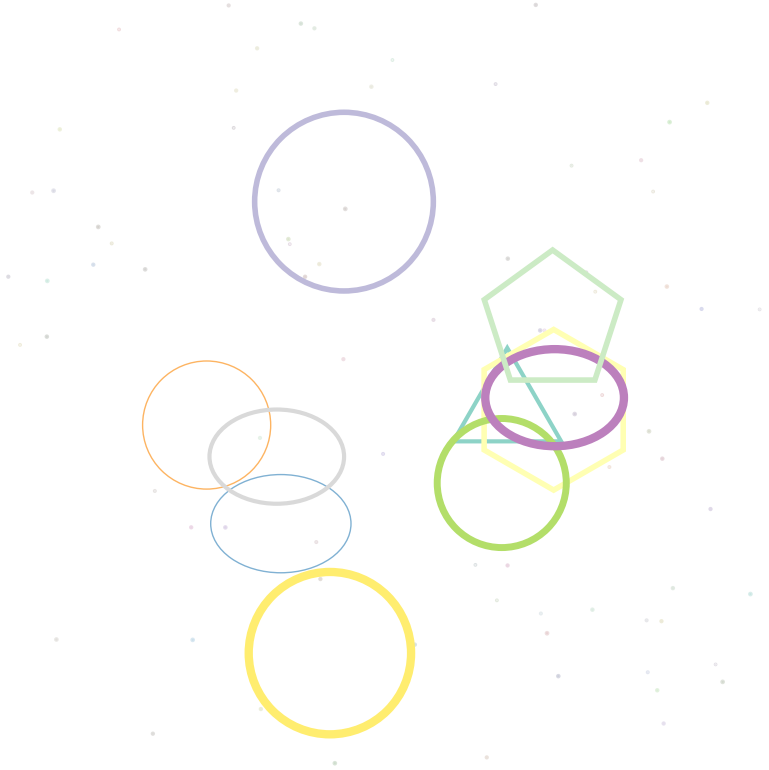[{"shape": "triangle", "thickness": 1.5, "radius": 0.4, "center": [0.659, 0.467]}, {"shape": "hexagon", "thickness": 2, "radius": 0.52, "center": [0.719, 0.468]}, {"shape": "circle", "thickness": 2, "radius": 0.58, "center": [0.447, 0.738]}, {"shape": "oval", "thickness": 0.5, "radius": 0.46, "center": [0.365, 0.32]}, {"shape": "circle", "thickness": 0.5, "radius": 0.42, "center": [0.268, 0.448]}, {"shape": "circle", "thickness": 2.5, "radius": 0.42, "center": [0.652, 0.373]}, {"shape": "oval", "thickness": 1.5, "radius": 0.44, "center": [0.359, 0.407]}, {"shape": "oval", "thickness": 3, "radius": 0.45, "center": [0.72, 0.484]}, {"shape": "pentagon", "thickness": 2, "radius": 0.47, "center": [0.718, 0.582]}, {"shape": "circle", "thickness": 3, "radius": 0.53, "center": [0.428, 0.152]}]